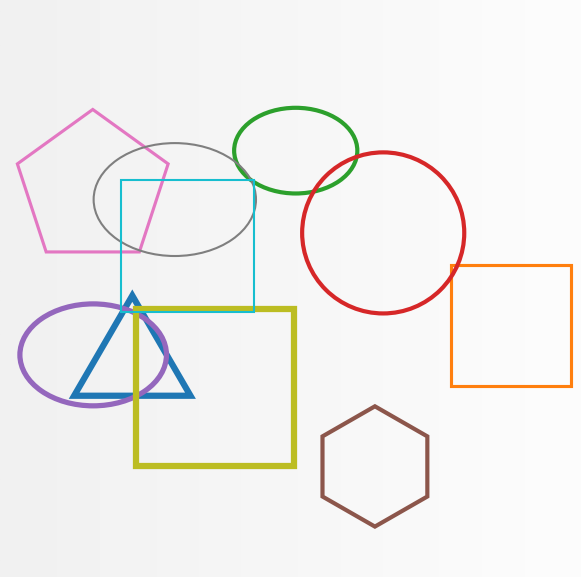[{"shape": "triangle", "thickness": 3, "radius": 0.58, "center": [0.228, 0.372]}, {"shape": "square", "thickness": 1.5, "radius": 0.52, "center": [0.879, 0.435]}, {"shape": "oval", "thickness": 2, "radius": 0.53, "center": [0.509, 0.738]}, {"shape": "circle", "thickness": 2, "radius": 0.7, "center": [0.659, 0.596]}, {"shape": "oval", "thickness": 2.5, "radius": 0.63, "center": [0.16, 0.385]}, {"shape": "hexagon", "thickness": 2, "radius": 0.52, "center": [0.645, 0.191]}, {"shape": "pentagon", "thickness": 1.5, "radius": 0.68, "center": [0.16, 0.673]}, {"shape": "oval", "thickness": 1, "radius": 0.7, "center": [0.301, 0.654]}, {"shape": "square", "thickness": 3, "radius": 0.68, "center": [0.369, 0.328]}, {"shape": "square", "thickness": 1, "radius": 0.57, "center": [0.323, 0.573]}]